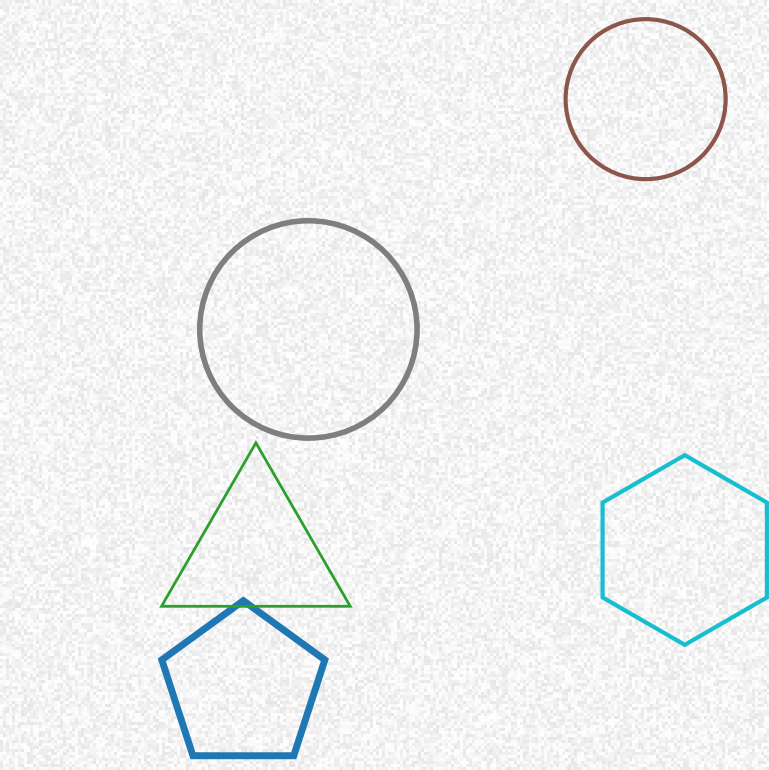[{"shape": "pentagon", "thickness": 2.5, "radius": 0.56, "center": [0.316, 0.109]}, {"shape": "triangle", "thickness": 1, "radius": 0.71, "center": [0.332, 0.283]}, {"shape": "circle", "thickness": 1.5, "radius": 0.52, "center": [0.838, 0.871]}, {"shape": "circle", "thickness": 2, "radius": 0.71, "center": [0.401, 0.572]}, {"shape": "hexagon", "thickness": 1.5, "radius": 0.62, "center": [0.889, 0.286]}]